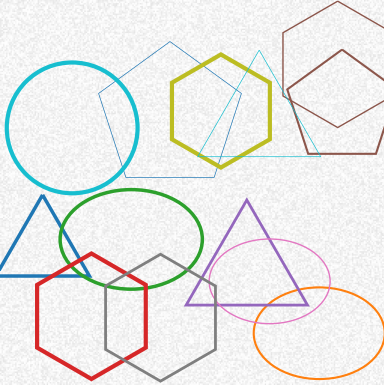[{"shape": "pentagon", "thickness": 0.5, "radius": 0.98, "center": [0.442, 0.697]}, {"shape": "triangle", "thickness": 2.5, "radius": 0.7, "center": [0.111, 0.353]}, {"shape": "oval", "thickness": 1.5, "radius": 0.85, "center": [0.829, 0.134]}, {"shape": "oval", "thickness": 2.5, "radius": 0.92, "center": [0.341, 0.378]}, {"shape": "hexagon", "thickness": 3, "radius": 0.81, "center": [0.237, 0.179]}, {"shape": "triangle", "thickness": 2, "radius": 0.91, "center": [0.641, 0.299]}, {"shape": "pentagon", "thickness": 1.5, "radius": 0.75, "center": [0.889, 0.722]}, {"shape": "hexagon", "thickness": 1, "radius": 0.82, "center": [0.877, 0.833]}, {"shape": "oval", "thickness": 1, "radius": 0.79, "center": [0.7, 0.269]}, {"shape": "hexagon", "thickness": 2, "radius": 0.82, "center": [0.417, 0.175]}, {"shape": "hexagon", "thickness": 3, "radius": 0.73, "center": [0.574, 0.712]}, {"shape": "triangle", "thickness": 0.5, "radius": 0.92, "center": [0.673, 0.685]}, {"shape": "circle", "thickness": 3, "radius": 0.85, "center": [0.187, 0.668]}]